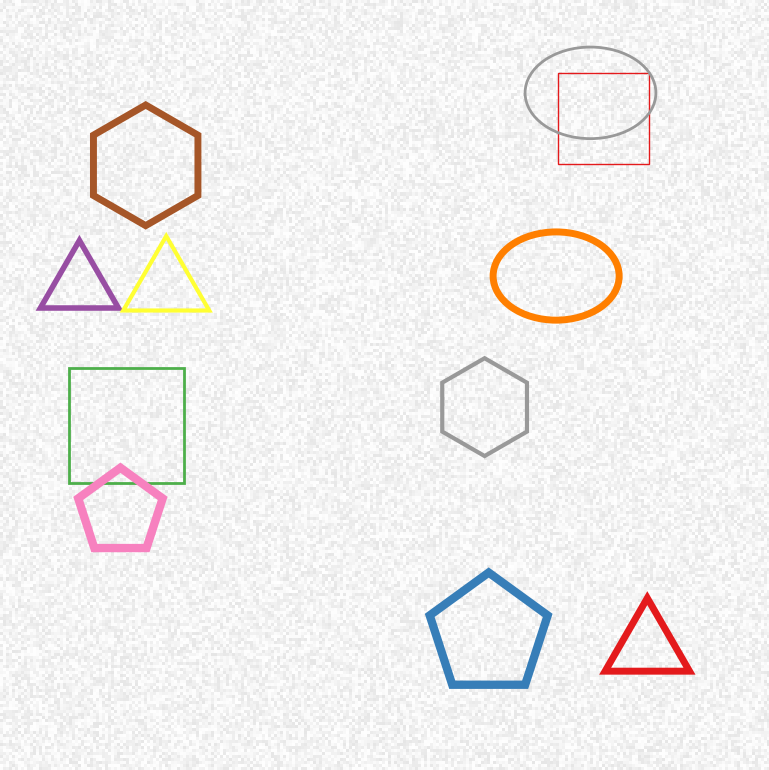[{"shape": "triangle", "thickness": 2.5, "radius": 0.32, "center": [0.841, 0.16]}, {"shape": "square", "thickness": 0.5, "radius": 0.29, "center": [0.784, 0.846]}, {"shape": "pentagon", "thickness": 3, "radius": 0.4, "center": [0.635, 0.176]}, {"shape": "square", "thickness": 1, "radius": 0.37, "center": [0.164, 0.448]}, {"shape": "triangle", "thickness": 2, "radius": 0.29, "center": [0.103, 0.629]}, {"shape": "oval", "thickness": 2.5, "radius": 0.41, "center": [0.722, 0.642]}, {"shape": "triangle", "thickness": 1.5, "radius": 0.32, "center": [0.216, 0.629]}, {"shape": "hexagon", "thickness": 2.5, "radius": 0.39, "center": [0.189, 0.785]}, {"shape": "pentagon", "thickness": 3, "radius": 0.29, "center": [0.156, 0.335]}, {"shape": "oval", "thickness": 1, "radius": 0.42, "center": [0.767, 0.879]}, {"shape": "hexagon", "thickness": 1.5, "radius": 0.32, "center": [0.629, 0.471]}]